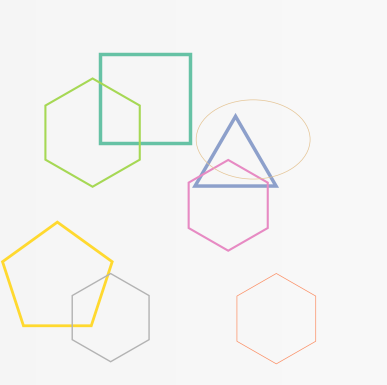[{"shape": "square", "thickness": 2.5, "radius": 0.58, "center": [0.374, 0.743]}, {"shape": "hexagon", "thickness": 0.5, "radius": 0.59, "center": [0.713, 0.172]}, {"shape": "triangle", "thickness": 2.5, "radius": 0.6, "center": [0.608, 0.577]}, {"shape": "hexagon", "thickness": 1.5, "radius": 0.59, "center": [0.589, 0.467]}, {"shape": "hexagon", "thickness": 1.5, "radius": 0.7, "center": [0.239, 0.656]}, {"shape": "pentagon", "thickness": 2, "radius": 0.74, "center": [0.148, 0.274]}, {"shape": "oval", "thickness": 0.5, "radius": 0.73, "center": [0.653, 0.638]}, {"shape": "hexagon", "thickness": 1, "radius": 0.57, "center": [0.286, 0.175]}]